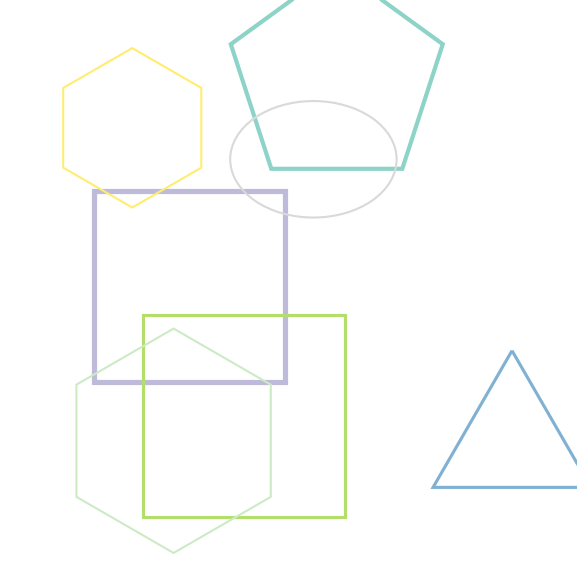[{"shape": "pentagon", "thickness": 2, "radius": 0.96, "center": [0.583, 0.863]}, {"shape": "square", "thickness": 2.5, "radius": 0.83, "center": [0.328, 0.504]}, {"shape": "triangle", "thickness": 1.5, "radius": 0.79, "center": [0.887, 0.234]}, {"shape": "square", "thickness": 1.5, "radius": 0.87, "center": [0.423, 0.279]}, {"shape": "oval", "thickness": 1, "radius": 0.72, "center": [0.543, 0.723]}, {"shape": "hexagon", "thickness": 1, "radius": 0.97, "center": [0.301, 0.236]}, {"shape": "hexagon", "thickness": 1, "radius": 0.69, "center": [0.229, 0.778]}]